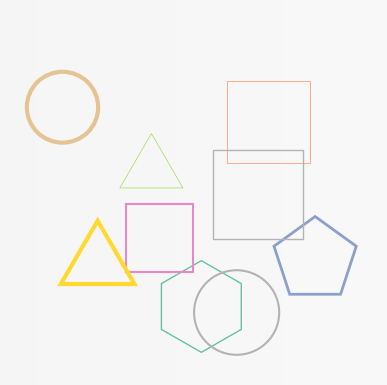[{"shape": "hexagon", "thickness": 1, "radius": 0.6, "center": [0.52, 0.204]}, {"shape": "square", "thickness": 0.5, "radius": 0.54, "center": [0.692, 0.683]}, {"shape": "pentagon", "thickness": 2, "radius": 0.56, "center": [0.813, 0.326]}, {"shape": "square", "thickness": 1.5, "radius": 0.44, "center": [0.411, 0.382]}, {"shape": "triangle", "thickness": 0.5, "radius": 0.47, "center": [0.391, 0.559]}, {"shape": "triangle", "thickness": 3, "radius": 0.55, "center": [0.252, 0.317]}, {"shape": "circle", "thickness": 3, "radius": 0.46, "center": [0.161, 0.721]}, {"shape": "square", "thickness": 1, "radius": 0.58, "center": [0.666, 0.496]}, {"shape": "circle", "thickness": 1.5, "radius": 0.55, "center": [0.611, 0.188]}]